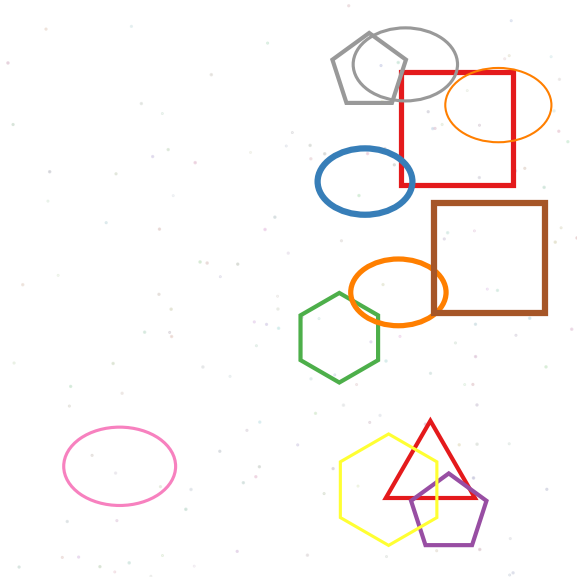[{"shape": "square", "thickness": 2.5, "radius": 0.49, "center": [0.792, 0.776]}, {"shape": "triangle", "thickness": 2, "radius": 0.45, "center": [0.745, 0.181]}, {"shape": "oval", "thickness": 3, "radius": 0.41, "center": [0.632, 0.685]}, {"shape": "hexagon", "thickness": 2, "radius": 0.39, "center": [0.588, 0.414]}, {"shape": "pentagon", "thickness": 2, "radius": 0.34, "center": [0.777, 0.111]}, {"shape": "oval", "thickness": 2.5, "radius": 0.41, "center": [0.69, 0.493]}, {"shape": "oval", "thickness": 1, "radius": 0.46, "center": [0.863, 0.817]}, {"shape": "hexagon", "thickness": 1.5, "radius": 0.48, "center": [0.673, 0.151]}, {"shape": "square", "thickness": 3, "radius": 0.48, "center": [0.847, 0.552]}, {"shape": "oval", "thickness": 1.5, "radius": 0.48, "center": [0.207, 0.192]}, {"shape": "oval", "thickness": 1.5, "radius": 0.45, "center": [0.702, 0.888]}, {"shape": "pentagon", "thickness": 2, "radius": 0.33, "center": [0.639, 0.875]}]